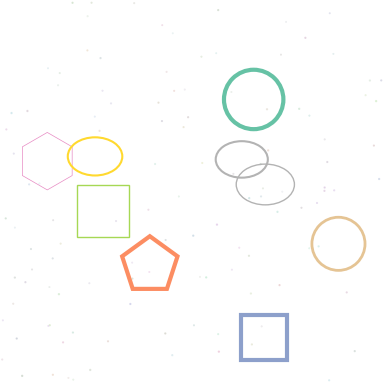[{"shape": "circle", "thickness": 3, "radius": 0.39, "center": [0.659, 0.742]}, {"shape": "pentagon", "thickness": 3, "radius": 0.38, "center": [0.389, 0.311]}, {"shape": "square", "thickness": 3, "radius": 0.3, "center": [0.685, 0.124]}, {"shape": "hexagon", "thickness": 0.5, "radius": 0.37, "center": [0.123, 0.581]}, {"shape": "square", "thickness": 1, "radius": 0.34, "center": [0.268, 0.452]}, {"shape": "oval", "thickness": 1.5, "radius": 0.35, "center": [0.247, 0.594]}, {"shape": "circle", "thickness": 2, "radius": 0.34, "center": [0.879, 0.367]}, {"shape": "oval", "thickness": 1, "radius": 0.38, "center": [0.689, 0.521]}, {"shape": "oval", "thickness": 1.5, "radius": 0.34, "center": [0.628, 0.586]}]